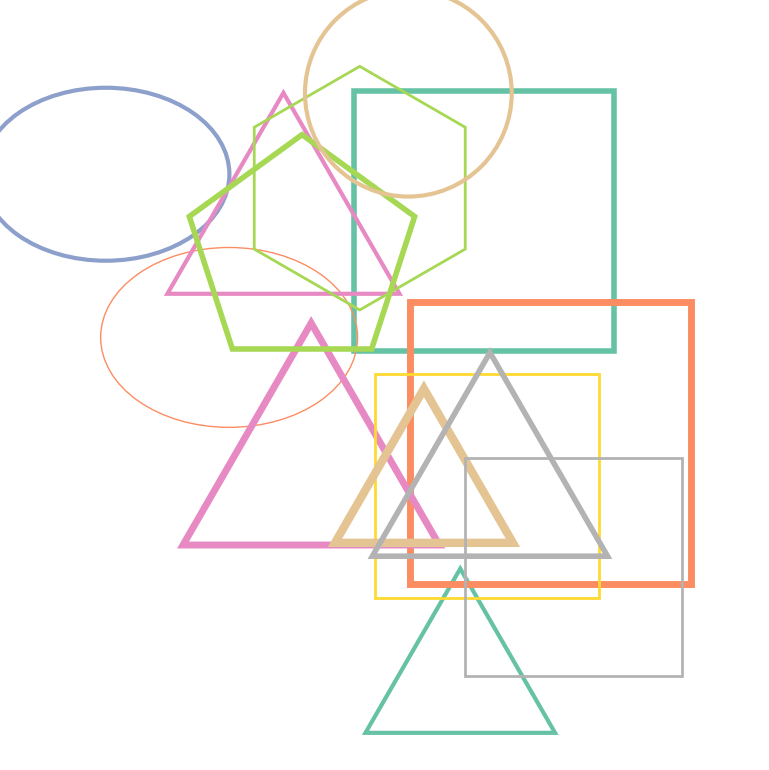[{"shape": "square", "thickness": 2, "radius": 0.85, "center": [0.628, 0.713]}, {"shape": "triangle", "thickness": 1.5, "radius": 0.71, "center": [0.598, 0.119]}, {"shape": "oval", "thickness": 0.5, "radius": 0.83, "center": [0.298, 0.562]}, {"shape": "square", "thickness": 2.5, "radius": 0.92, "center": [0.715, 0.425]}, {"shape": "oval", "thickness": 1.5, "radius": 0.8, "center": [0.137, 0.774]}, {"shape": "triangle", "thickness": 1.5, "radius": 0.87, "center": [0.368, 0.705]}, {"shape": "triangle", "thickness": 2.5, "radius": 0.96, "center": [0.404, 0.388]}, {"shape": "pentagon", "thickness": 2, "radius": 0.77, "center": [0.392, 0.671]}, {"shape": "hexagon", "thickness": 1, "radius": 0.79, "center": [0.467, 0.756]}, {"shape": "square", "thickness": 1, "radius": 0.73, "center": [0.633, 0.369]}, {"shape": "circle", "thickness": 1.5, "radius": 0.67, "center": [0.53, 0.879]}, {"shape": "triangle", "thickness": 3, "radius": 0.67, "center": [0.551, 0.362]}, {"shape": "triangle", "thickness": 2, "radius": 0.88, "center": [0.636, 0.366]}, {"shape": "square", "thickness": 1, "radius": 0.71, "center": [0.745, 0.263]}]